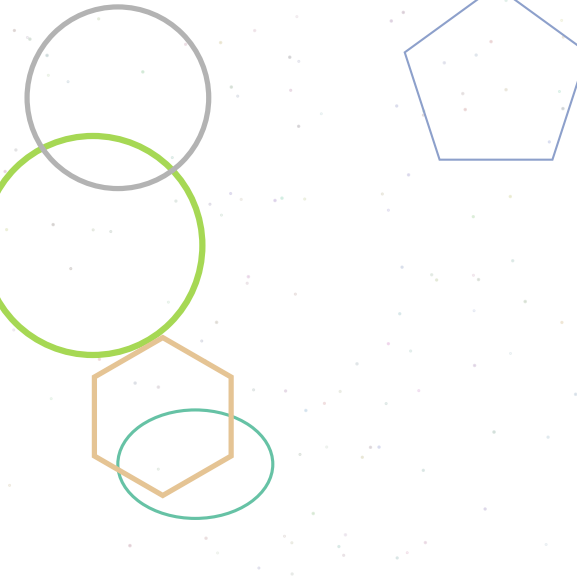[{"shape": "oval", "thickness": 1.5, "radius": 0.67, "center": [0.338, 0.195]}, {"shape": "pentagon", "thickness": 1, "radius": 0.83, "center": [0.859, 0.857]}, {"shape": "circle", "thickness": 3, "radius": 0.95, "center": [0.161, 0.574]}, {"shape": "hexagon", "thickness": 2.5, "radius": 0.68, "center": [0.282, 0.278]}, {"shape": "circle", "thickness": 2.5, "radius": 0.79, "center": [0.204, 0.83]}]